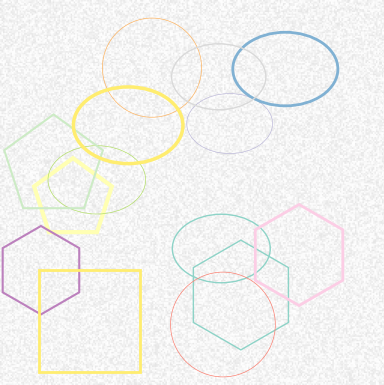[{"shape": "oval", "thickness": 1, "radius": 0.64, "center": [0.575, 0.355]}, {"shape": "hexagon", "thickness": 1, "radius": 0.71, "center": [0.626, 0.234]}, {"shape": "pentagon", "thickness": 3, "radius": 0.53, "center": [0.19, 0.483]}, {"shape": "oval", "thickness": 0.5, "radius": 0.56, "center": [0.596, 0.679]}, {"shape": "circle", "thickness": 0.5, "radius": 0.68, "center": [0.579, 0.157]}, {"shape": "oval", "thickness": 2, "radius": 0.68, "center": [0.741, 0.821]}, {"shape": "circle", "thickness": 0.5, "radius": 0.64, "center": [0.395, 0.824]}, {"shape": "oval", "thickness": 0.5, "radius": 0.63, "center": [0.251, 0.533]}, {"shape": "hexagon", "thickness": 2, "radius": 0.66, "center": [0.777, 0.338]}, {"shape": "oval", "thickness": 1, "radius": 0.61, "center": [0.568, 0.801]}, {"shape": "hexagon", "thickness": 1.5, "radius": 0.57, "center": [0.106, 0.298]}, {"shape": "pentagon", "thickness": 1.5, "radius": 0.67, "center": [0.139, 0.568]}, {"shape": "oval", "thickness": 2.5, "radius": 0.71, "center": [0.333, 0.675]}, {"shape": "square", "thickness": 2, "radius": 0.66, "center": [0.233, 0.166]}]